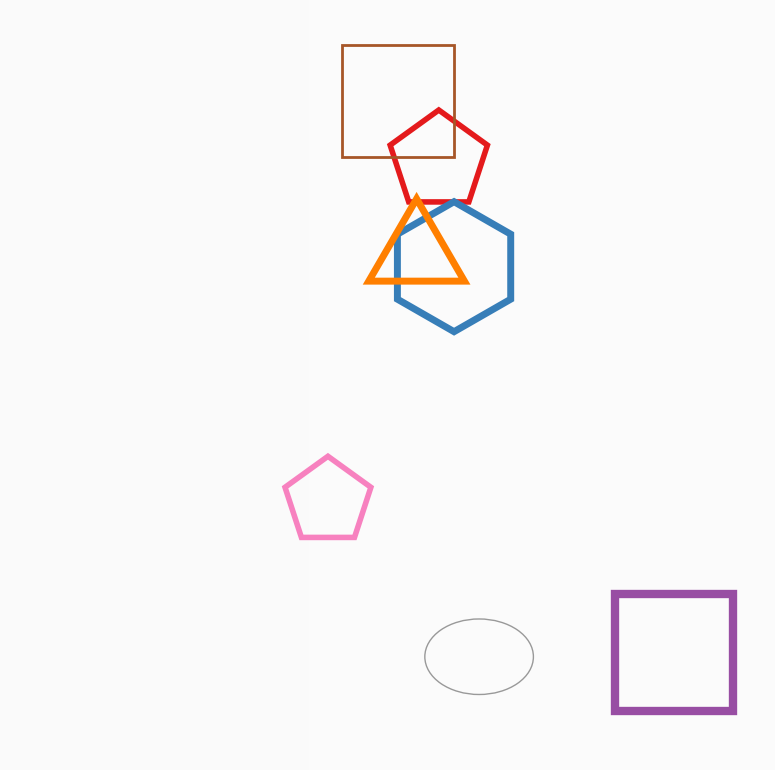[{"shape": "pentagon", "thickness": 2, "radius": 0.33, "center": [0.566, 0.791]}, {"shape": "hexagon", "thickness": 2.5, "radius": 0.42, "center": [0.586, 0.654]}, {"shape": "square", "thickness": 3, "radius": 0.38, "center": [0.869, 0.152]}, {"shape": "triangle", "thickness": 2.5, "radius": 0.36, "center": [0.538, 0.671]}, {"shape": "square", "thickness": 1, "radius": 0.36, "center": [0.514, 0.869]}, {"shape": "pentagon", "thickness": 2, "radius": 0.29, "center": [0.423, 0.349]}, {"shape": "oval", "thickness": 0.5, "radius": 0.35, "center": [0.618, 0.147]}]